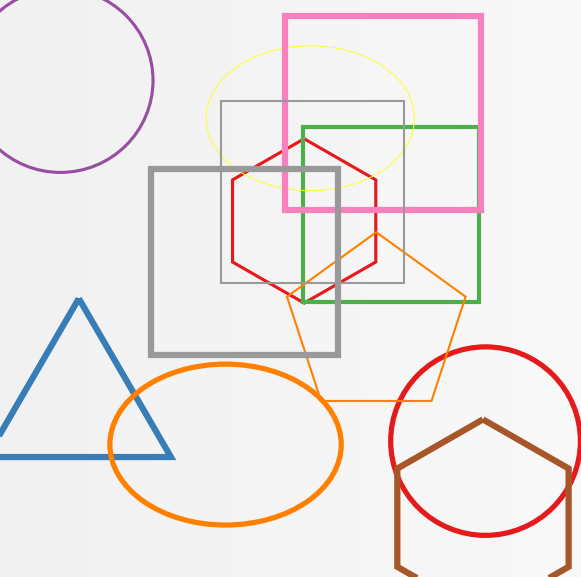[{"shape": "circle", "thickness": 2.5, "radius": 0.82, "center": [0.835, 0.235]}, {"shape": "hexagon", "thickness": 1.5, "radius": 0.71, "center": [0.523, 0.617]}, {"shape": "triangle", "thickness": 3, "radius": 0.92, "center": [0.136, 0.299]}, {"shape": "square", "thickness": 2, "radius": 0.76, "center": [0.673, 0.628]}, {"shape": "circle", "thickness": 1.5, "radius": 0.8, "center": [0.104, 0.86]}, {"shape": "pentagon", "thickness": 1, "radius": 0.81, "center": [0.647, 0.435]}, {"shape": "oval", "thickness": 2.5, "radius": 1.0, "center": [0.388, 0.229]}, {"shape": "oval", "thickness": 0.5, "radius": 0.9, "center": [0.534, 0.794]}, {"shape": "hexagon", "thickness": 3, "radius": 0.85, "center": [0.831, 0.103]}, {"shape": "square", "thickness": 3, "radius": 0.84, "center": [0.658, 0.803]}, {"shape": "square", "thickness": 3, "radius": 0.8, "center": [0.421, 0.546]}, {"shape": "square", "thickness": 1, "radius": 0.79, "center": [0.537, 0.667]}]